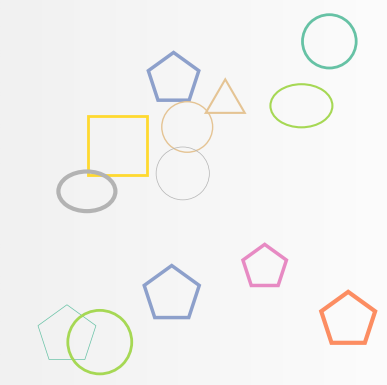[{"shape": "pentagon", "thickness": 0.5, "radius": 0.39, "center": [0.173, 0.13]}, {"shape": "circle", "thickness": 2, "radius": 0.35, "center": [0.85, 0.893]}, {"shape": "pentagon", "thickness": 3, "radius": 0.37, "center": [0.899, 0.169]}, {"shape": "pentagon", "thickness": 2.5, "radius": 0.34, "center": [0.448, 0.795]}, {"shape": "pentagon", "thickness": 2.5, "radius": 0.37, "center": [0.443, 0.236]}, {"shape": "pentagon", "thickness": 2.5, "radius": 0.3, "center": [0.683, 0.306]}, {"shape": "circle", "thickness": 2, "radius": 0.41, "center": [0.257, 0.111]}, {"shape": "oval", "thickness": 1.5, "radius": 0.4, "center": [0.778, 0.725]}, {"shape": "square", "thickness": 2, "radius": 0.38, "center": [0.304, 0.623]}, {"shape": "triangle", "thickness": 1.5, "radius": 0.29, "center": [0.581, 0.736]}, {"shape": "circle", "thickness": 1, "radius": 0.33, "center": [0.483, 0.67]}, {"shape": "circle", "thickness": 0.5, "radius": 0.34, "center": [0.472, 0.55]}, {"shape": "oval", "thickness": 3, "radius": 0.37, "center": [0.224, 0.503]}]